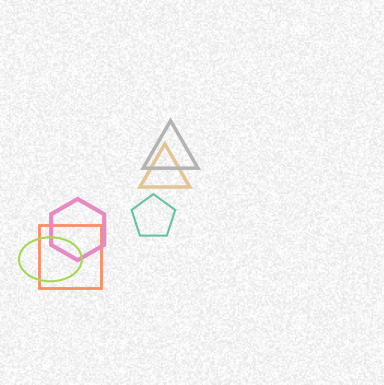[{"shape": "pentagon", "thickness": 1.5, "radius": 0.3, "center": [0.398, 0.436]}, {"shape": "square", "thickness": 2, "radius": 0.4, "center": [0.182, 0.334]}, {"shape": "hexagon", "thickness": 3, "radius": 0.4, "center": [0.202, 0.404]}, {"shape": "oval", "thickness": 1.5, "radius": 0.41, "center": [0.131, 0.327]}, {"shape": "triangle", "thickness": 2.5, "radius": 0.37, "center": [0.428, 0.552]}, {"shape": "triangle", "thickness": 2.5, "radius": 0.41, "center": [0.443, 0.604]}]